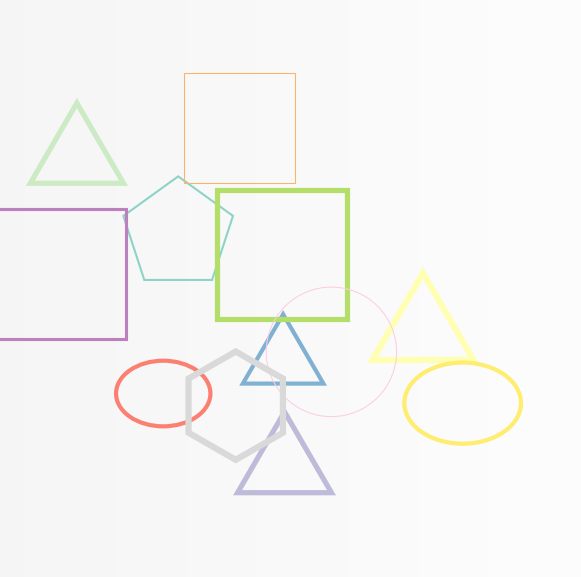[{"shape": "pentagon", "thickness": 1, "radius": 0.5, "center": [0.307, 0.595]}, {"shape": "triangle", "thickness": 3, "radius": 0.5, "center": [0.728, 0.426]}, {"shape": "triangle", "thickness": 2.5, "radius": 0.47, "center": [0.49, 0.193]}, {"shape": "oval", "thickness": 2, "radius": 0.41, "center": [0.281, 0.318]}, {"shape": "triangle", "thickness": 2, "radius": 0.4, "center": [0.487, 0.375]}, {"shape": "square", "thickness": 0.5, "radius": 0.48, "center": [0.412, 0.778]}, {"shape": "square", "thickness": 2.5, "radius": 0.56, "center": [0.485, 0.559]}, {"shape": "circle", "thickness": 0.5, "radius": 0.56, "center": [0.57, 0.39]}, {"shape": "hexagon", "thickness": 3, "radius": 0.47, "center": [0.406, 0.297]}, {"shape": "square", "thickness": 1.5, "radius": 0.56, "center": [0.105, 0.525]}, {"shape": "triangle", "thickness": 2.5, "radius": 0.46, "center": [0.132, 0.728]}, {"shape": "oval", "thickness": 2, "radius": 0.5, "center": [0.796, 0.301]}]